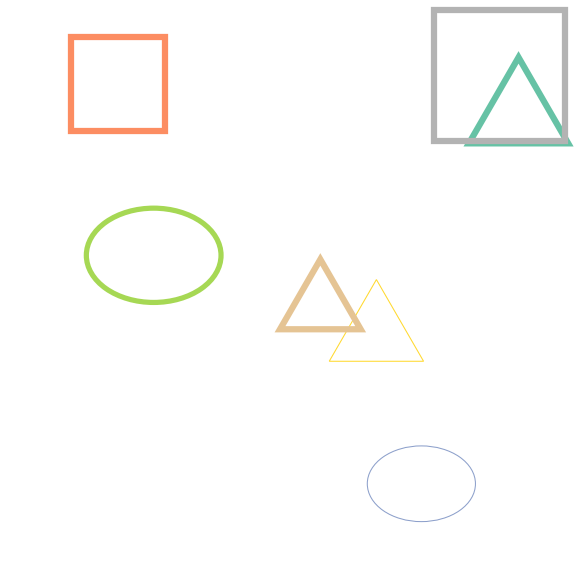[{"shape": "triangle", "thickness": 3, "radius": 0.5, "center": [0.898, 0.801]}, {"shape": "square", "thickness": 3, "radius": 0.41, "center": [0.205, 0.853]}, {"shape": "oval", "thickness": 0.5, "radius": 0.47, "center": [0.73, 0.161]}, {"shape": "oval", "thickness": 2.5, "radius": 0.58, "center": [0.266, 0.557]}, {"shape": "triangle", "thickness": 0.5, "radius": 0.47, "center": [0.652, 0.421]}, {"shape": "triangle", "thickness": 3, "radius": 0.4, "center": [0.555, 0.469]}, {"shape": "square", "thickness": 3, "radius": 0.57, "center": [0.865, 0.868]}]